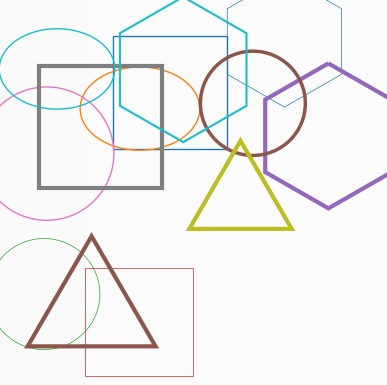[{"shape": "hexagon", "thickness": 0.5, "radius": 0.85, "center": [0.734, 0.892]}, {"shape": "square", "thickness": 1, "radius": 0.74, "center": [0.44, 0.76]}, {"shape": "oval", "thickness": 1, "radius": 0.77, "center": [0.361, 0.718]}, {"shape": "circle", "thickness": 0.5, "radius": 0.72, "center": [0.113, 0.236]}, {"shape": "square", "thickness": 0.5, "radius": 0.7, "center": [0.359, 0.164]}, {"shape": "hexagon", "thickness": 3, "radius": 0.94, "center": [0.847, 0.647]}, {"shape": "circle", "thickness": 2.5, "radius": 0.68, "center": [0.653, 0.732]}, {"shape": "triangle", "thickness": 3, "radius": 0.95, "center": [0.236, 0.196]}, {"shape": "circle", "thickness": 1, "radius": 0.87, "center": [0.121, 0.601]}, {"shape": "square", "thickness": 3, "radius": 0.8, "center": [0.259, 0.67]}, {"shape": "triangle", "thickness": 3, "radius": 0.76, "center": [0.621, 0.482]}, {"shape": "oval", "thickness": 1, "radius": 0.75, "center": [0.147, 0.821]}, {"shape": "hexagon", "thickness": 1.5, "radius": 0.94, "center": [0.473, 0.819]}]